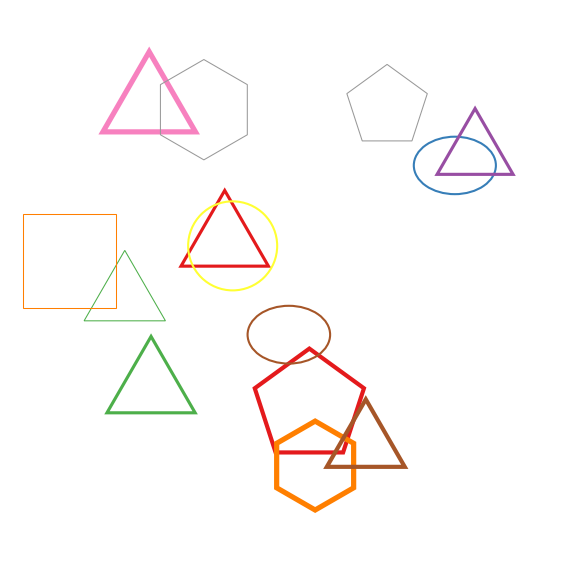[{"shape": "pentagon", "thickness": 2, "radius": 0.5, "center": [0.536, 0.296]}, {"shape": "triangle", "thickness": 1.5, "radius": 0.44, "center": [0.389, 0.582]}, {"shape": "oval", "thickness": 1, "radius": 0.36, "center": [0.788, 0.713]}, {"shape": "triangle", "thickness": 0.5, "radius": 0.41, "center": [0.216, 0.484]}, {"shape": "triangle", "thickness": 1.5, "radius": 0.44, "center": [0.262, 0.328]}, {"shape": "triangle", "thickness": 1.5, "radius": 0.38, "center": [0.823, 0.735]}, {"shape": "square", "thickness": 0.5, "radius": 0.41, "center": [0.12, 0.547]}, {"shape": "hexagon", "thickness": 2.5, "radius": 0.38, "center": [0.546, 0.193]}, {"shape": "circle", "thickness": 1, "radius": 0.39, "center": [0.403, 0.573]}, {"shape": "oval", "thickness": 1, "radius": 0.36, "center": [0.5, 0.42]}, {"shape": "triangle", "thickness": 2, "radius": 0.39, "center": [0.633, 0.23]}, {"shape": "triangle", "thickness": 2.5, "radius": 0.46, "center": [0.258, 0.817]}, {"shape": "pentagon", "thickness": 0.5, "radius": 0.37, "center": [0.67, 0.814]}, {"shape": "hexagon", "thickness": 0.5, "radius": 0.43, "center": [0.353, 0.809]}]